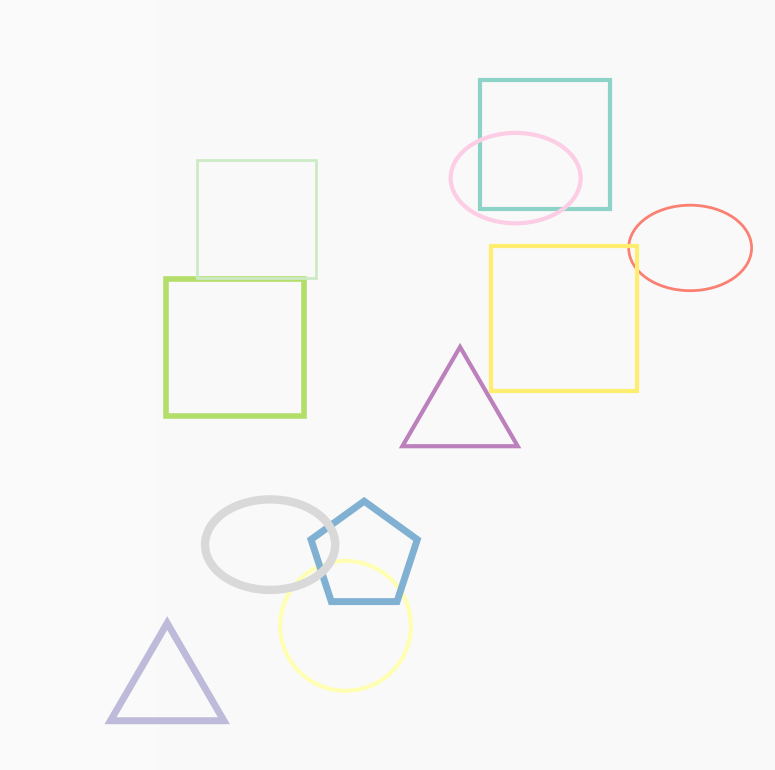[{"shape": "square", "thickness": 1.5, "radius": 0.42, "center": [0.703, 0.812]}, {"shape": "circle", "thickness": 1.5, "radius": 0.42, "center": [0.446, 0.187]}, {"shape": "triangle", "thickness": 2.5, "radius": 0.42, "center": [0.216, 0.106]}, {"shape": "oval", "thickness": 1, "radius": 0.4, "center": [0.89, 0.678]}, {"shape": "pentagon", "thickness": 2.5, "radius": 0.36, "center": [0.47, 0.277]}, {"shape": "square", "thickness": 2, "radius": 0.44, "center": [0.303, 0.548]}, {"shape": "oval", "thickness": 1.5, "radius": 0.42, "center": [0.665, 0.769]}, {"shape": "oval", "thickness": 3, "radius": 0.42, "center": [0.349, 0.293]}, {"shape": "triangle", "thickness": 1.5, "radius": 0.43, "center": [0.594, 0.463]}, {"shape": "square", "thickness": 1, "radius": 0.38, "center": [0.331, 0.715]}, {"shape": "square", "thickness": 1.5, "radius": 0.47, "center": [0.728, 0.587]}]